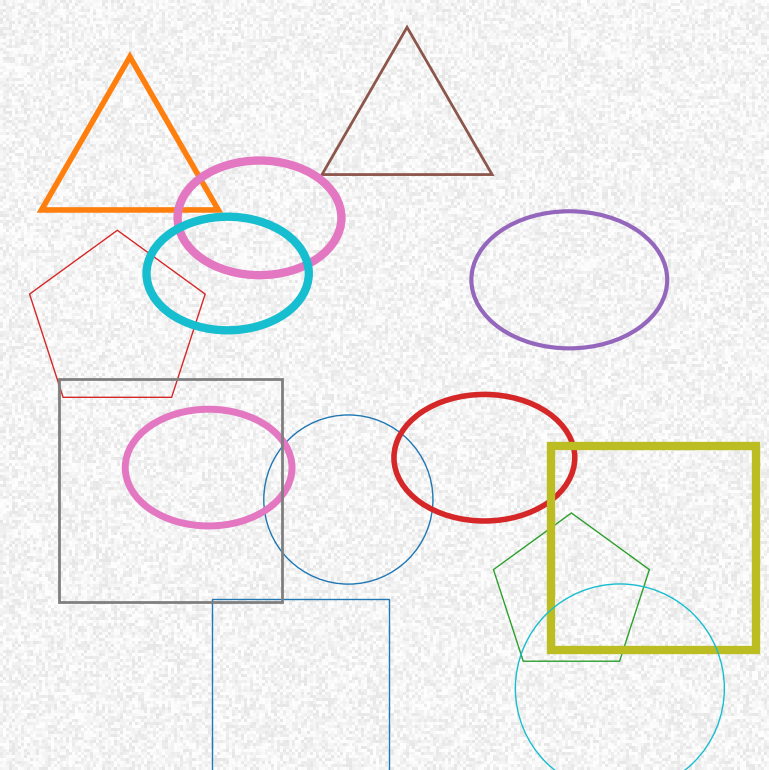[{"shape": "square", "thickness": 0.5, "radius": 0.58, "center": [0.39, 0.107]}, {"shape": "circle", "thickness": 0.5, "radius": 0.55, "center": [0.452, 0.351]}, {"shape": "triangle", "thickness": 2, "radius": 0.66, "center": [0.169, 0.794]}, {"shape": "pentagon", "thickness": 0.5, "radius": 0.53, "center": [0.742, 0.227]}, {"shape": "oval", "thickness": 2, "radius": 0.59, "center": [0.629, 0.406]}, {"shape": "pentagon", "thickness": 0.5, "radius": 0.6, "center": [0.152, 0.581]}, {"shape": "oval", "thickness": 1.5, "radius": 0.64, "center": [0.739, 0.637]}, {"shape": "triangle", "thickness": 1, "radius": 0.64, "center": [0.529, 0.837]}, {"shape": "oval", "thickness": 2.5, "radius": 0.54, "center": [0.271, 0.393]}, {"shape": "oval", "thickness": 3, "radius": 0.53, "center": [0.337, 0.717]}, {"shape": "square", "thickness": 1, "radius": 0.72, "center": [0.221, 0.363]}, {"shape": "square", "thickness": 3, "radius": 0.66, "center": [0.849, 0.289]}, {"shape": "oval", "thickness": 3, "radius": 0.53, "center": [0.296, 0.645]}, {"shape": "circle", "thickness": 0.5, "radius": 0.68, "center": [0.805, 0.106]}]